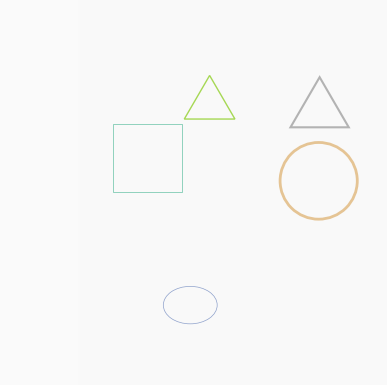[{"shape": "square", "thickness": 0.5, "radius": 0.44, "center": [0.381, 0.59]}, {"shape": "oval", "thickness": 0.5, "radius": 0.35, "center": [0.491, 0.208]}, {"shape": "triangle", "thickness": 1, "radius": 0.38, "center": [0.541, 0.729]}, {"shape": "circle", "thickness": 2, "radius": 0.5, "center": [0.822, 0.53]}, {"shape": "triangle", "thickness": 1.5, "radius": 0.43, "center": [0.825, 0.713]}]